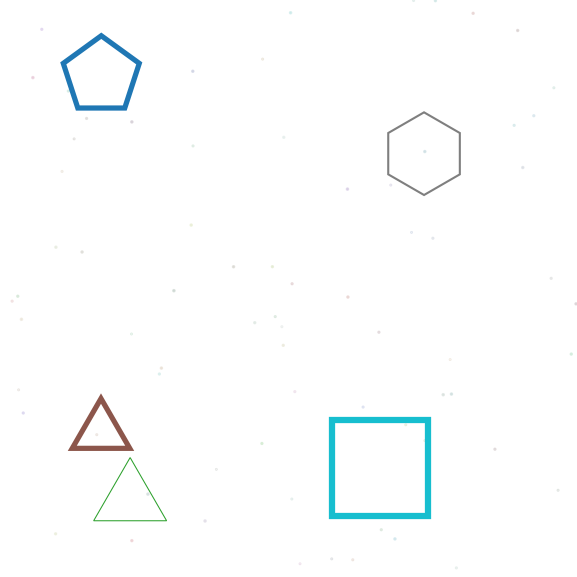[{"shape": "pentagon", "thickness": 2.5, "radius": 0.35, "center": [0.175, 0.868]}, {"shape": "triangle", "thickness": 0.5, "radius": 0.36, "center": [0.225, 0.134]}, {"shape": "triangle", "thickness": 2.5, "radius": 0.29, "center": [0.175, 0.252]}, {"shape": "hexagon", "thickness": 1, "radius": 0.36, "center": [0.734, 0.733]}, {"shape": "square", "thickness": 3, "radius": 0.42, "center": [0.658, 0.188]}]